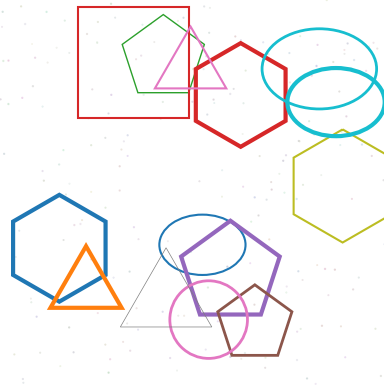[{"shape": "oval", "thickness": 1.5, "radius": 0.56, "center": [0.526, 0.364]}, {"shape": "hexagon", "thickness": 3, "radius": 0.69, "center": [0.154, 0.355]}, {"shape": "triangle", "thickness": 3, "radius": 0.53, "center": [0.223, 0.254]}, {"shape": "pentagon", "thickness": 1, "radius": 0.56, "center": [0.424, 0.85]}, {"shape": "hexagon", "thickness": 3, "radius": 0.67, "center": [0.625, 0.753]}, {"shape": "square", "thickness": 1.5, "radius": 0.72, "center": [0.347, 0.837]}, {"shape": "pentagon", "thickness": 3, "radius": 0.67, "center": [0.599, 0.292]}, {"shape": "pentagon", "thickness": 2, "radius": 0.51, "center": [0.662, 0.159]}, {"shape": "triangle", "thickness": 1.5, "radius": 0.54, "center": [0.495, 0.824]}, {"shape": "circle", "thickness": 2, "radius": 0.5, "center": [0.542, 0.17]}, {"shape": "triangle", "thickness": 0.5, "radius": 0.69, "center": [0.431, 0.219]}, {"shape": "hexagon", "thickness": 1.5, "radius": 0.73, "center": [0.89, 0.517]}, {"shape": "oval", "thickness": 2, "radius": 0.74, "center": [0.829, 0.821]}, {"shape": "oval", "thickness": 3, "radius": 0.63, "center": [0.873, 0.735]}]